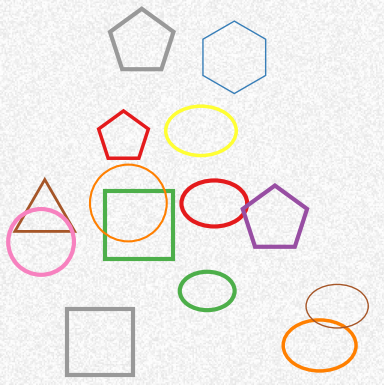[{"shape": "pentagon", "thickness": 2.5, "radius": 0.34, "center": [0.321, 0.644]}, {"shape": "oval", "thickness": 3, "radius": 0.43, "center": [0.557, 0.472]}, {"shape": "hexagon", "thickness": 1, "radius": 0.47, "center": [0.609, 0.851]}, {"shape": "oval", "thickness": 3, "radius": 0.36, "center": [0.538, 0.244]}, {"shape": "square", "thickness": 3, "radius": 0.44, "center": [0.361, 0.417]}, {"shape": "pentagon", "thickness": 3, "radius": 0.44, "center": [0.714, 0.43]}, {"shape": "oval", "thickness": 2.5, "radius": 0.47, "center": [0.83, 0.103]}, {"shape": "circle", "thickness": 1.5, "radius": 0.5, "center": [0.333, 0.473]}, {"shape": "oval", "thickness": 2.5, "radius": 0.46, "center": [0.522, 0.66]}, {"shape": "oval", "thickness": 1, "radius": 0.4, "center": [0.876, 0.205]}, {"shape": "triangle", "thickness": 2, "radius": 0.45, "center": [0.116, 0.444]}, {"shape": "circle", "thickness": 3, "radius": 0.43, "center": [0.107, 0.372]}, {"shape": "square", "thickness": 3, "radius": 0.42, "center": [0.26, 0.112]}, {"shape": "pentagon", "thickness": 3, "radius": 0.43, "center": [0.368, 0.89]}]